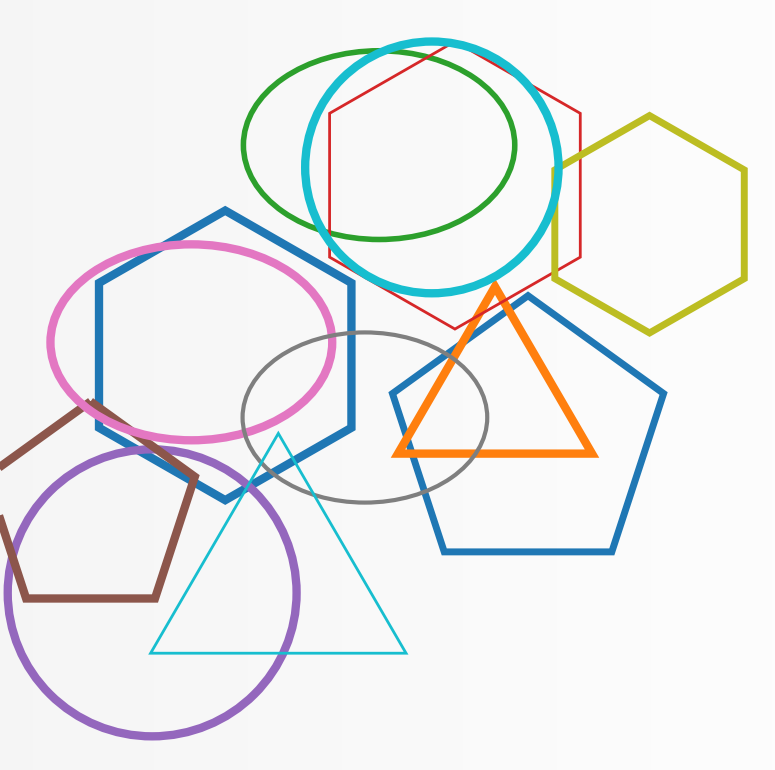[{"shape": "pentagon", "thickness": 2.5, "radius": 0.92, "center": [0.681, 0.432]}, {"shape": "hexagon", "thickness": 3, "radius": 0.94, "center": [0.291, 0.538]}, {"shape": "triangle", "thickness": 3, "radius": 0.72, "center": [0.639, 0.483]}, {"shape": "oval", "thickness": 2, "radius": 0.88, "center": [0.489, 0.812]}, {"shape": "hexagon", "thickness": 1, "radius": 0.93, "center": [0.587, 0.759]}, {"shape": "circle", "thickness": 3, "radius": 0.93, "center": [0.196, 0.23]}, {"shape": "pentagon", "thickness": 3, "radius": 0.71, "center": [0.117, 0.337]}, {"shape": "oval", "thickness": 3, "radius": 0.91, "center": [0.247, 0.555]}, {"shape": "oval", "thickness": 1.5, "radius": 0.79, "center": [0.471, 0.458]}, {"shape": "hexagon", "thickness": 2.5, "radius": 0.71, "center": [0.838, 0.709]}, {"shape": "circle", "thickness": 3, "radius": 0.82, "center": [0.557, 0.783]}, {"shape": "triangle", "thickness": 1, "radius": 0.95, "center": [0.359, 0.247]}]